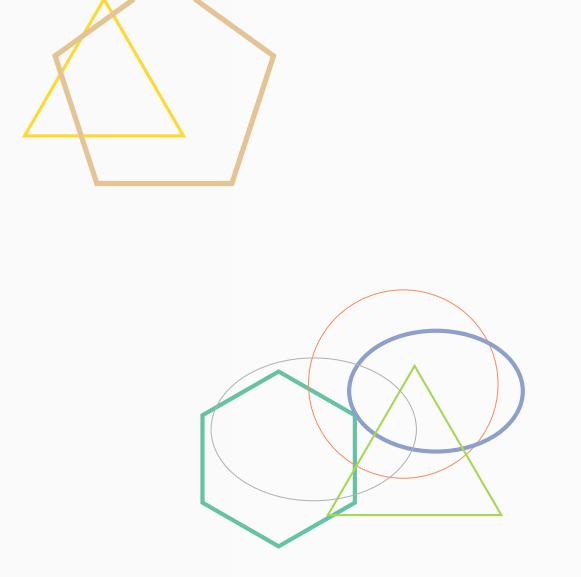[{"shape": "hexagon", "thickness": 2, "radius": 0.76, "center": [0.479, 0.204]}, {"shape": "circle", "thickness": 0.5, "radius": 0.82, "center": [0.694, 0.334]}, {"shape": "oval", "thickness": 2, "radius": 0.75, "center": [0.75, 0.322]}, {"shape": "triangle", "thickness": 1, "radius": 0.86, "center": [0.713, 0.193]}, {"shape": "triangle", "thickness": 1.5, "radius": 0.79, "center": [0.179, 0.843]}, {"shape": "pentagon", "thickness": 2.5, "radius": 0.99, "center": [0.283, 0.841]}, {"shape": "oval", "thickness": 0.5, "radius": 0.88, "center": [0.54, 0.256]}]